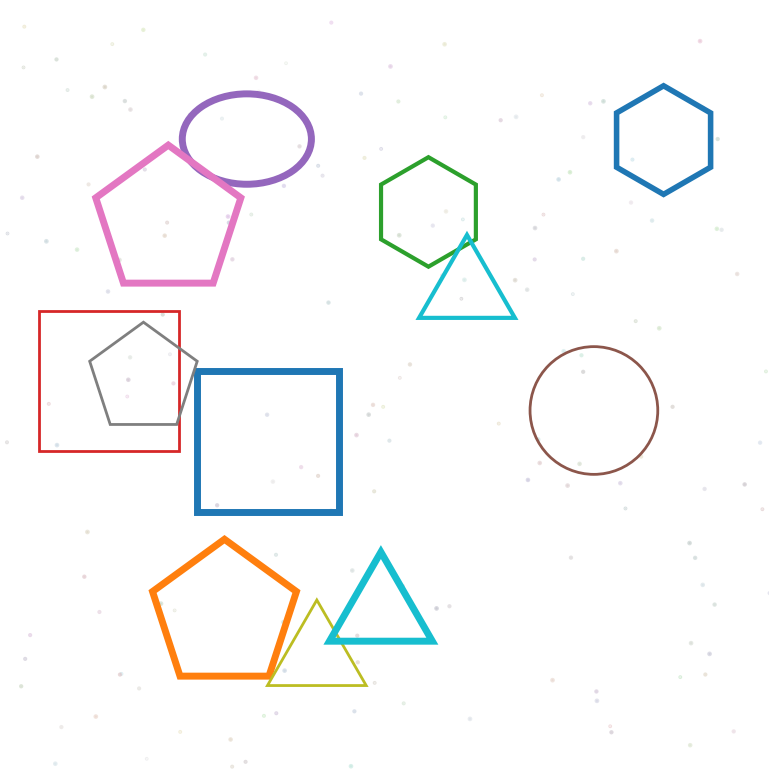[{"shape": "hexagon", "thickness": 2, "radius": 0.35, "center": [0.862, 0.818]}, {"shape": "square", "thickness": 2.5, "radius": 0.46, "center": [0.348, 0.427]}, {"shape": "pentagon", "thickness": 2.5, "radius": 0.49, "center": [0.292, 0.201]}, {"shape": "hexagon", "thickness": 1.5, "radius": 0.36, "center": [0.556, 0.725]}, {"shape": "square", "thickness": 1, "radius": 0.45, "center": [0.142, 0.506]}, {"shape": "oval", "thickness": 2.5, "radius": 0.42, "center": [0.321, 0.819]}, {"shape": "circle", "thickness": 1, "radius": 0.41, "center": [0.771, 0.467]}, {"shape": "pentagon", "thickness": 2.5, "radius": 0.5, "center": [0.219, 0.712]}, {"shape": "pentagon", "thickness": 1, "radius": 0.37, "center": [0.186, 0.508]}, {"shape": "triangle", "thickness": 1, "radius": 0.37, "center": [0.411, 0.147]}, {"shape": "triangle", "thickness": 1.5, "radius": 0.36, "center": [0.606, 0.623]}, {"shape": "triangle", "thickness": 2.5, "radius": 0.39, "center": [0.495, 0.206]}]